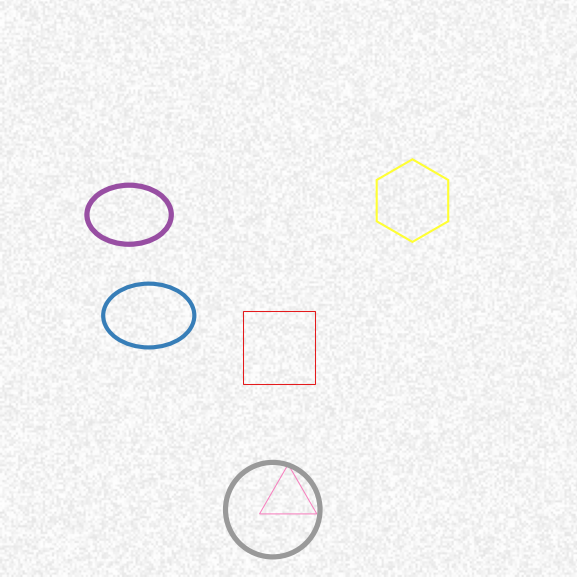[{"shape": "square", "thickness": 0.5, "radius": 0.32, "center": [0.483, 0.398]}, {"shape": "oval", "thickness": 2, "radius": 0.39, "center": [0.258, 0.453]}, {"shape": "oval", "thickness": 2.5, "radius": 0.37, "center": [0.224, 0.627]}, {"shape": "hexagon", "thickness": 1, "radius": 0.36, "center": [0.714, 0.652]}, {"shape": "triangle", "thickness": 0.5, "radius": 0.29, "center": [0.499, 0.138]}, {"shape": "circle", "thickness": 2.5, "radius": 0.41, "center": [0.472, 0.117]}]